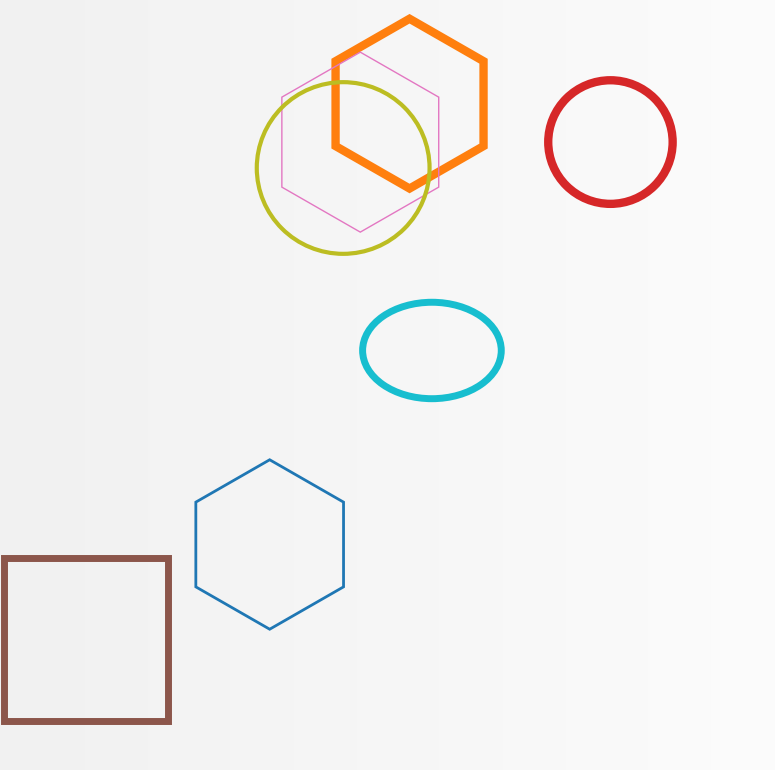[{"shape": "hexagon", "thickness": 1, "radius": 0.55, "center": [0.348, 0.293]}, {"shape": "hexagon", "thickness": 3, "radius": 0.55, "center": [0.528, 0.865]}, {"shape": "circle", "thickness": 3, "radius": 0.4, "center": [0.788, 0.816]}, {"shape": "square", "thickness": 2.5, "radius": 0.53, "center": [0.111, 0.17]}, {"shape": "hexagon", "thickness": 0.5, "radius": 0.58, "center": [0.465, 0.815]}, {"shape": "circle", "thickness": 1.5, "radius": 0.56, "center": [0.443, 0.782]}, {"shape": "oval", "thickness": 2.5, "radius": 0.45, "center": [0.557, 0.545]}]